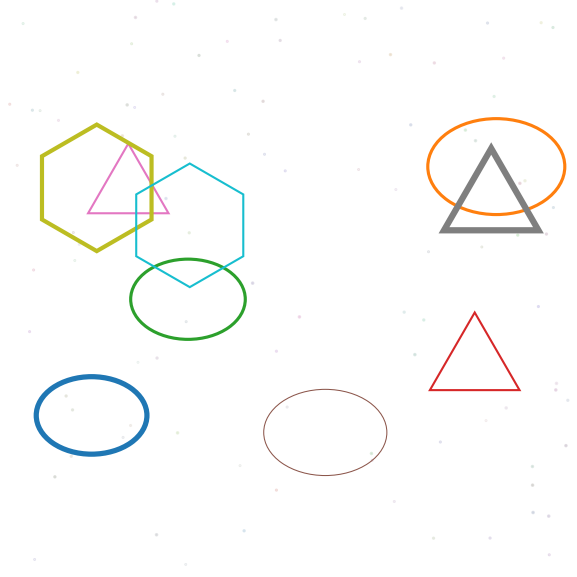[{"shape": "oval", "thickness": 2.5, "radius": 0.48, "center": [0.159, 0.28]}, {"shape": "oval", "thickness": 1.5, "radius": 0.59, "center": [0.859, 0.711]}, {"shape": "oval", "thickness": 1.5, "radius": 0.5, "center": [0.326, 0.481]}, {"shape": "triangle", "thickness": 1, "radius": 0.45, "center": [0.822, 0.368]}, {"shape": "oval", "thickness": 0.5, "radius": 0.53, "center": [0.563, 0.25]}, {"shape": "triangle", "thickness": 1, "radius": 0.4, "center": [0.222, 0.67]}, {"shape": "triangle", "thickness": 3, "radius": 0.47, "center": [0.851, 0.648]}, {"shape": "hexagon", "thickness": 2, "radius": 0.55, "center": [0.168, 0.674]}, {"shape": "hexagon", "thickness": 1, "radius": 0.54, "center": [0.329, 0.609]}]